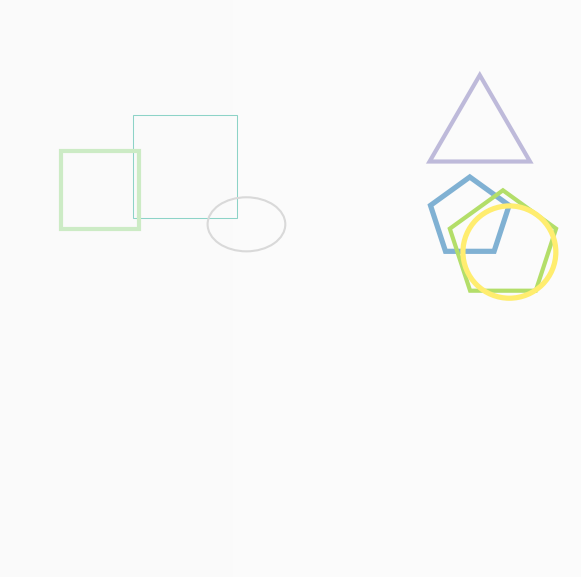[{"shape": "square", "thickness": 0.5, "radius": 0.45, "center": [0.319, 0.711]}, {"shape": "triangle", "thickness": 2, "radius": 0.5, "center": [0.825, 0.769]}, {"shape": "pentagon", "thickness": 2.5, "radius": 0.36, "center": [0.808, 0.621]}, {"shape": "pentagon", "thickness": 2, "radius": 0.48, "center": [0.865, 0.573]}, {"shape": "oval", "thickness": 1, "radius": 0.33, "center": [0.424, 0.611]}, {"shape": "square", "thickness": 2, "radius": 0.34, "center": [0.171, 0.67]}, {"shape": "circle", "thickness": 2.5, "radius": 0.4, "center": [0.876, 0.563]}]